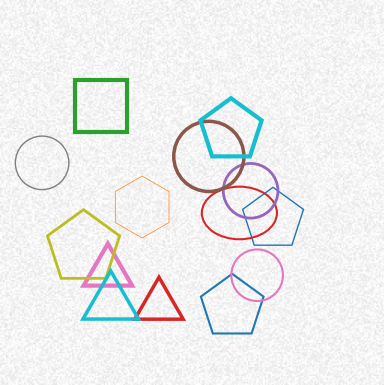[{"shape": "pentagon", "thickness": 1, "radius": 0.42, "center": [0.709, 0.43]}, {"shape": "pentagon", "thickness": 1.5, "radius": 0.43, "center": [0.603, 0.203]}, {"shape": "hexagon", "thickness": 0.5, "radius": 0.4, "center": [0.369, 0.462]}, {"shape": "square", "thickness": 3, "radius": 0.34, "center": [0.263, 0.724]}, {"shape": "oval", "thickness": 1.5, "radius": 0.49, "center": [0.622, 0.447]}, {"shape": "triangle", "thickness": 2.5, "radius": 0.36, "center": [0.413, 0.207]}, {"shape": "circle", "thickness": 2, "radius": 0.35, "center": [0.651, 0.504]}, {"shape": "circle", "thickness": 2.5, "radius": 0.46, "center": [0.542, 0.594]}, {"shape": "triangle", "thickness": 3, "radius": 0.36, "center": [0.28, 0.294]}, {"shape": "circle", "thickness": 1.5, "radius": 0.34, "center": [0.668, 0.285]}, {"shape": "circle", "thickness": 1, "radius": 0.35, "center": [0.109, 0.577]}, {"shape": "pentagon", "thickness": 2, "radius": 0.49, "center": [0.217, 0.357]}, {"shape": "pentagon", "thickness": 3, "radius": 0.42, "center": [0.6, 0.661]}, {"shape": "triangle", "thickness": 2.5, "radius": 0.42, "center": [0.288, 0.213]}]